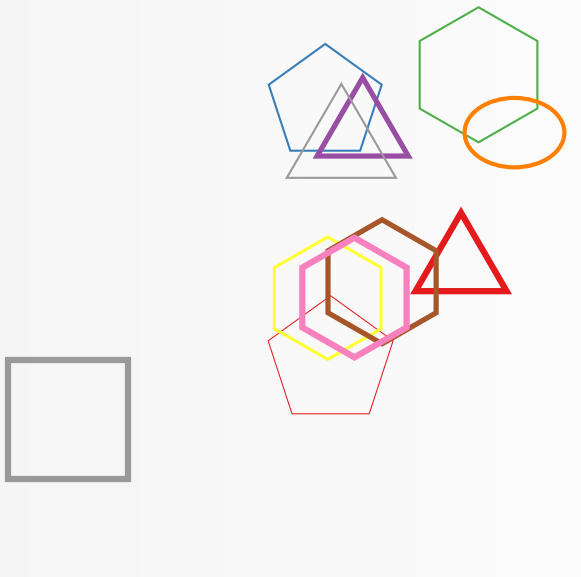[{"shape": "pentagon", "thickness": 0.5, "radius": 0.57, "center": [0.569, 0.374]}, {"shape": "triangle", "thickness": 3, "radius": 0.45, "center": [0.793, 0.54]}, {"shape": "pentagon", "thickness": 1, "radius": 0.51, "center": [0.56, 0.821]}, {"shape": "hexagon", "thickness": 1, "radius": 0.58, "center": [0.823, 0.87]}, {"shape": "triangle", "thickness": 2.5, "radius": 0.45, "center": [0.624, 0.774]}, {"shape": "oval", "thickness": 2, "radius": 0.43, "center": [0.885, 0.769]}, {"shape": "hexagon", "thickness": 1.5, "radius": 0.53, "center": [0.564, 0.483]}, {"shape": "hexagon", "thickness": 2.5, "radius": 0.54, "center": [0.657, 0.511]}, {"shape": "hexagon", "thickness": 3, "radius": 0.52, "center": [0.61, 0.484]}, {"shape": "triangle", "thickness": 1, "radius": 0.54, "center": [0.587, 0.745]}, {"shape": "square", "thickness": 3, "radius": 0.52, "center": [0.117, 0.273]}]